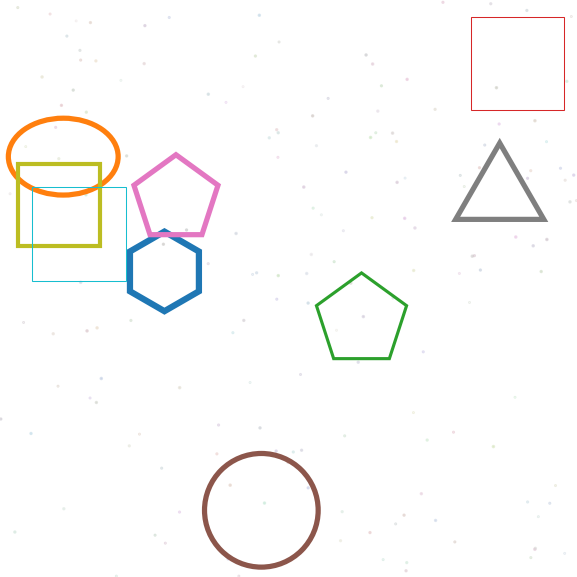[{"shape": "hexagon", "thickness": 3, "radius": 0.34, "center": [0.285, 0.529]}, {"shape": "oval", "thickness": 2.5, "radius": 0.48, "center": [0.11, 0.728]}, {"shape": "pentagon", "thickness": 1.5, "radius": 0.41, "center": [0.626, 0.444]}, {"shape": "square", "thickness": 0.5, "radius": 0.4, "center": [0.896, 0.889]}, {"shape": "circle", "thickness": 2.5, "radius": 0.49, "center": [0.453, 0.115]}, {"shape": "pentagon", "thickness": 2.5, "radius": 0.38, "center": [0.305, 0.655]}, {"shape": "triangle", "thickness": 2.5, "radius": 0.44, "center": [0.865, 0.663]}, {"shape": "square", "thickness": 2, "radius": 0.36, "center": [0.102, 0.644]}, {"shape": "square", "thickness": 0.5, "radius": 0.41, "center": [0.137, 0.594]}]